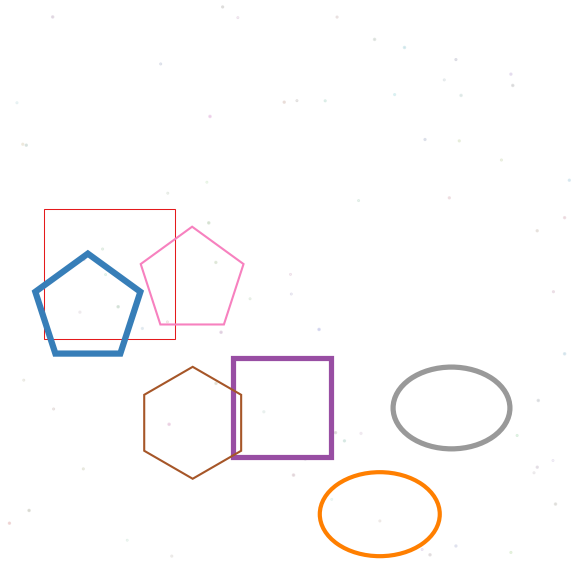[{"shape": "square", "thickness": 0.5, "radius": 0.56, "center": [0.189, 0.525]}, {"shape": "pentagon", "thickness": 3, "radius": 0.48, "center": [0.152, 0.464]}, {"shape": "square", "thickness": 2.5, "radius": 0.43, "center": [0.488, 0.293]}, {"shape": "oval", "thickness": 2, "radius": 0.52, "center": [0.658, 0.109]}, {"shape": "hexagon", "thickness": 1, "radius": 0.48, "center": [0.334, 0.267]}, {"shape": "pentagon", "thickness": 1, "radius": 0.47, "center": [0.333, 0.513]}, {"shape": "oval", "thickness": 2.5, "radius": 0.51, "center": [0.782, 0.293]}]